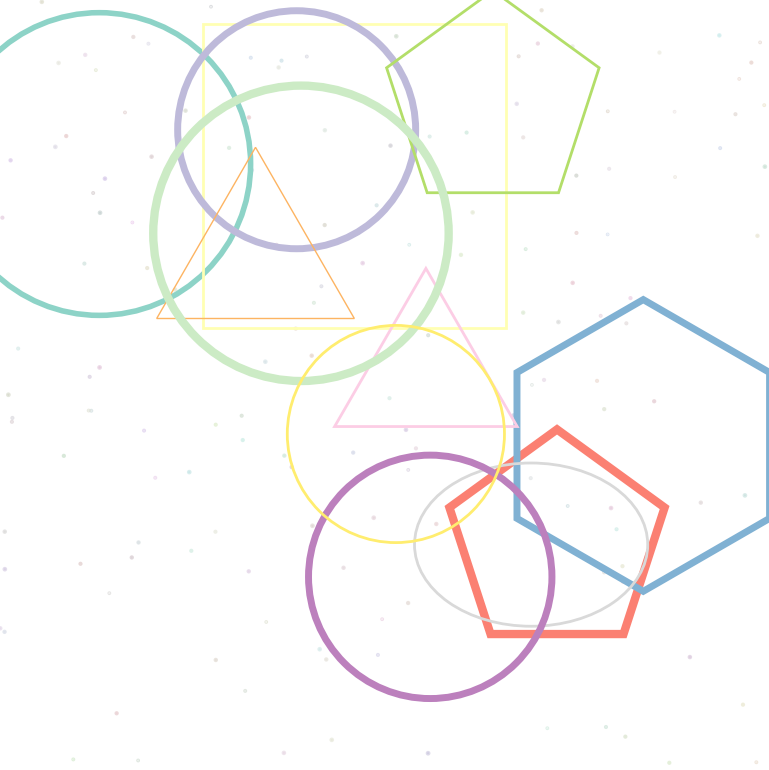[{"shape": "circle", "thickness": 2, "radius": 0.98, "center": [0.129, 0.787]}, {"shape": "square", "thickness": 1, "radius": 0.98, "center": [0.46, 0.771]}, {"shape": "circle", "thickness": 2.5, "radius": 0.77, "center": [0.385, 0.832]}, {"shape": "pentagon", "thickness": 3, "radius": 0.73, "center": [0.723, 0.295]}, {"shape": "hexagon", "thickness": 2.5, "radius": 0.95, "center": [0.835, 0.421]}, {"shape": "triangle", "thickness": 0.5, "radius": 0.74, "center": [0.332, 0.66]}, {"shape": "pentagon", "thickness": 1, "radius": 0.73, "center": [0.64, 0.867]}, {"shape": "triangle", "thickness": 1, "radius": 0.68, "center": [0.553, 0.515]}, {"shape": "oval", "thickness": 1, "radius": 0.76, "center": [0.69, 0.293]}, {"shape": "circle", "thickness": 2.5, "radius": 0.79, "center": [0.559, 0.251]}, {"shape": "circle", "thickness": 3, "radius": 0.96, "center": [0.391, 0.697]}, {"shape": "circle", "thickness": 1, "radius": 0.71, "center": [0.514, 0.436]}]